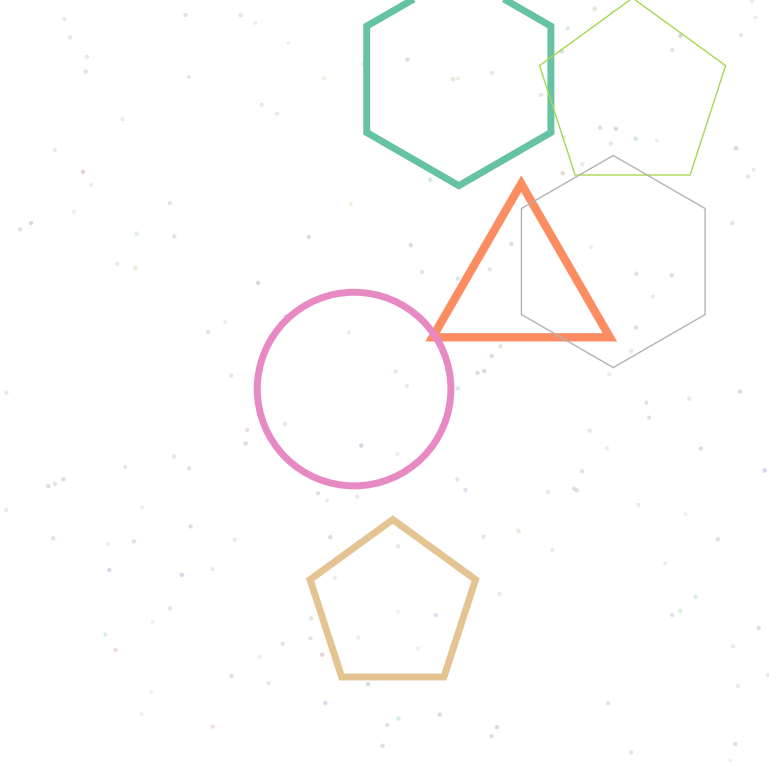[{"shape": "hexagon", "thickness": 2.5, "radius": 0.69, "center": [0.596, 0.897]}, {"shape": "triangle", "thickness": 3, "radius": 0.66, "center": [0.677, 0.628]}, {"shape": "circle", "thickness": 2.5, "radius": 0.63, "center": [0.46, 0.495]}, {"shape": "pentagon", "thickness": 0.5, "radius": 0.64, "center": [0.822, 0.875]}, {"shape": "pentagon", "thickness": 2.5, "radius": 0.56, "center": [0.51, 0.212]}, {"shape": "hexagon", "thickness": 0.5, "radius": 0.69, "center": [0.796, 0.66]}]